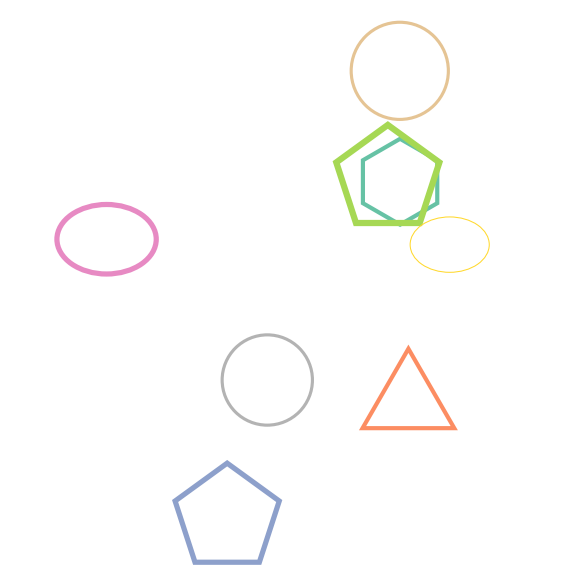[{"shape": "hexagon", "thickness": 2, "radius": 0.37, "center": [0.693, 0.684]}, {"shape": "triangle", "thickness": 2, "radius": 0.46, "center": [0.707, 0.304]}, {"shape": "pentagon", "thickness": 2.5, "radius": 0.47, "center": [0.393, 0.102]}, {"shape": "oval", "thickness": 2.5, "radius": 0.43, "center": [0.185, 0.585]}, {"shape": "pentagon", "thickness": 3, "radius": 0.47, "center": [0.672, 0.689]}, {"shape": "oval", "thickness": 0.5, "radius": 0.34, "center": [0.779, 0.576]}, {"shape": "circle", "thickness": 1.5, "radius": 0.42, "center": [0.692, 0.876]}, {"shape": "circle", "thickness": 1.5, "radius": 0.39, "center": [0.463, 0.341]}]